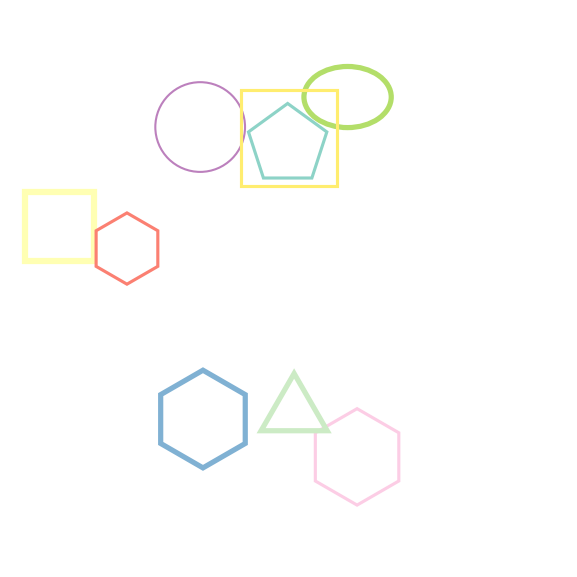[{"shape": "pentagon", "thickness": 1.5, "radius": 0.36, "center": [0.498, 0.749]}, {"shape": "square", "thickness": 3, "radius": 0.3, "center": [0.103, 0.607]}, {"shape": "hexagon", "thickness": 1.5, "radius": 0.31, "center": [0.22, 0.569]}, {"shape": "hexagon", "thickness": 2.5, "radius": 0.42, "center": [0.351, 0.274]}, {"shape": "oval", "thickness": 2.5, "radius": 0.38, "center": [0.602, 0.831]}, {"shape": "hexagon", "thickness": 1.5, "radius": 0.42, "center": [0.618, 0.208]}, {"shape": "circle", "thickness": 1, "radius": 0.39, "center": [0.347, 0.779]}, {"shape": "triangle", "thickness": 2.5, "radius": 0.33, "center": [0.509, 0.286]}, {"shape": "square", "thickness": 1.5, "radius": 0.41, "center": [0.5, 0.76]}]